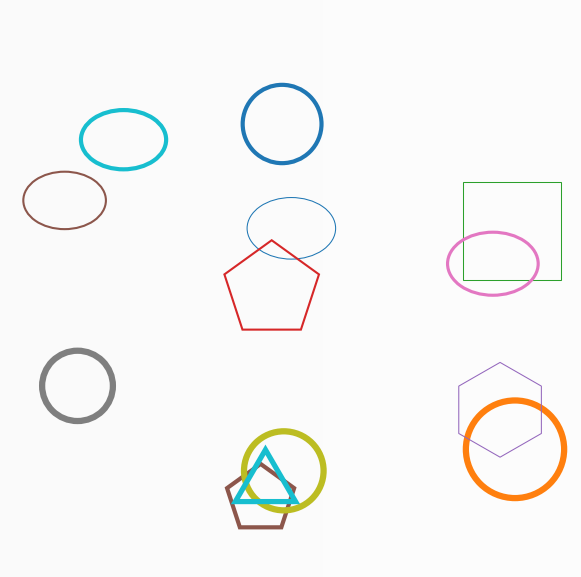[{"shape": "circle", "thickness": 2, "radius": 0.34, "center": [0.485, 0.784]}, {"shape": "oval", "thickness": 0.5, "radius": 0.38, "center": [0.501, 0.604]}, {"shape": "circle", "thickness": 3, "radius": 0.42, "center": [0.886, 0.221]}, {"shape": "square", "thickness": 0.5, "radius": 0.42, "center": [0.881, 0.6]}, {"shape": "pentagon", "thickness": 1, "radius": 0.43, "center": [0.467, 0.498]}, {"shape": "hexagon", "thickness": 0.5, "radius": 0.41, "center": [0.86, 0.29]}, {"shape": "pentagon", "thickness": 2, "radius": 0.3, "center": [0.448, 0.135]}, {"shape": "oval", "thickness": 1, "radius": 0.36, "center": [0.111, 0.652]}, {"shape": "oval", "thickness": 1.5, "radius": 0.39, "center": [0.848, 0.542]}, {"shape": "circle", "thickness": 3, "radius": 0.3, "center": [0.133, 0.331]}, {"shape": "circle", "thickness": 3, "radius": 0.34, "center": [0.488, 0.184]}, {"shape": "triangle", "thickness": 2.5, "radius": 0.3, "center": [0.457, 0.161]}, {"shape": "oval", "thickness": 2, "radius": 0.37, "center": [0.213, 0.757]}]